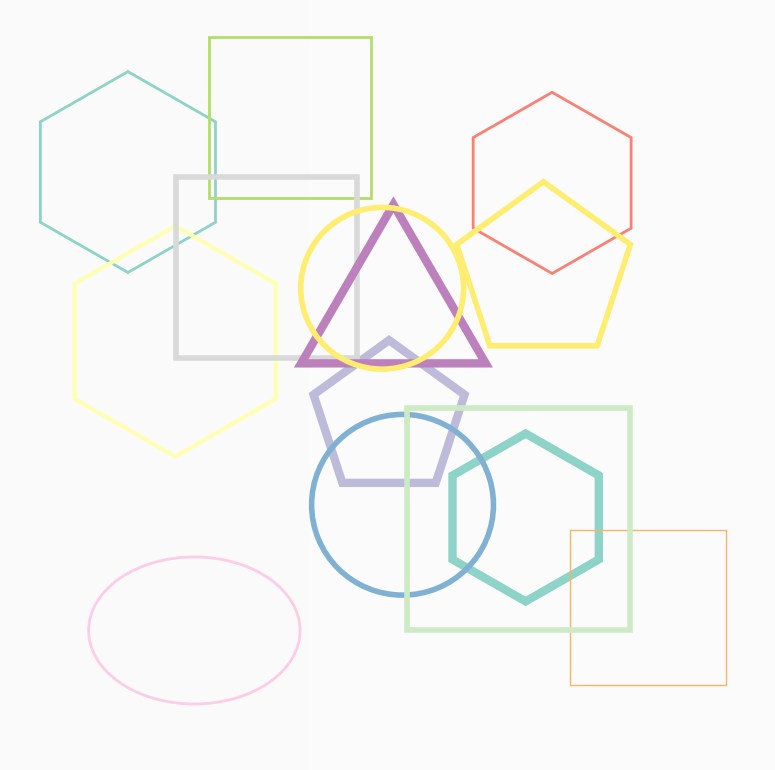[{"shape": "hexagon", "thickness": 1, "radius": 0.65, "center": [0.165, 0.777]}, {"shape": "hexagon", "thickness": 3, "radius": 0.55, "center": [0.678, 0.328]}, {"shape": "hexagon", "thickness": 1.5, "radius": 0.75, "center": [0.226, 0.557]}, {"shape": "pentagon", "thickness": 3, "radius": 0.51, "center": [0.502, 0.456]}, {"shape": "hexagon", "thickness": 1, "radius": 0.59, "center": [0.712, 0.762]}, {"shape": "circle", "thickness": 2, "radius": 0.59, "center": [0.519, 0.344]}, {"shape": "square", "thickness": 0.5, "radius": 0.5, "center": [0.836, 0.211]}, {"shape": "square", "thickness": 1, "radius": 0.52, "center": [0.374, 0.847]}, {"shape": "oval", "thickness": 1, "radius": 0.68, "center": [0.251, 0.181]}, {"shape": "square", "thickness": 2, "radius": 0.59, "center": [0.344, 0.653]}, {"shape": "triangle", "thickness": 3, "radius": 0.69, "center": [0.508, 0.597]}, {"shape": "square", "thickness": 2, "radius": 0.72, "center": [0.669, 0.326]}, {"shape": "circle", "thickness": 2, "radius": 0.53, "center": [0.493, 0.626]}, {"shape": "pentagon", "thickness": 2, "radius": 0.59, "center": [0.701, 0.646]}]